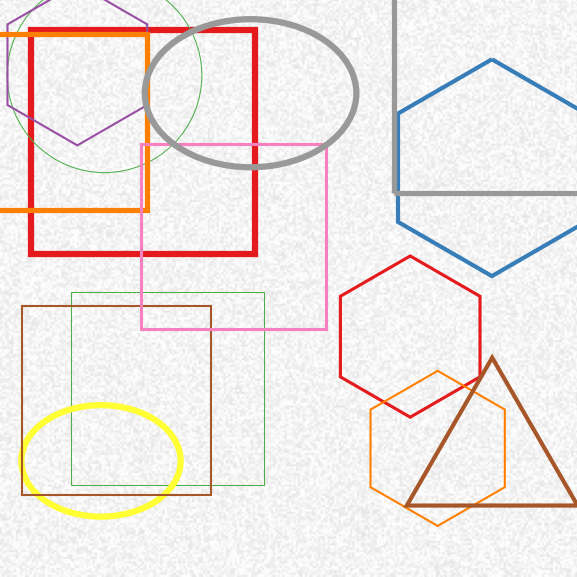[{"shape": "square", "thickness": 3, "radius": 0.97, "center": [0.247, 0.753]}, {"shape": "hexagon", "thickness": 1.5, "radius": 0.7, "center": [0.71, 0.416]}, {"shape": "hexagon", "thickness": 2, "radius": 0.94, "center": [0.852, 0.709]}, {"shape": "square", "thickness": 0.5, "radius": 0.83, "center": [0.29, 0.326]}, {"shape": "circle", "thickness": 0.5, "radius": 0.84, "center": [0.181, 0.869]}, {"shape": "hexagon", "thickness": 1, "radius": 0.7, "center": [0.134, 0.887]}, {"shape": "square", "thickness": 2.5, "radius": 0.76, "center": [0.102, 0.788]}, {"shape": "hexagon", "thickness": 1, "radius": 0.67, "center": [0.758, 0.223]}, {"shape": "oval", "thickness": 3, "radius": 0.69, "center": [0.175, 0.201]}, {"shape": "triangle", "thickness": 2, "radius": 0.85, "center": [0.852, 0.209]}, {"shape": "square", "thickness": 1, "radius": 0.82, "center": [0.202, 0.306]}, {"shape": "square", "thickness": 1.5, "radius": 0.8, "center": [0.404, 0.59]}, {"shape": "square", "thickness": 2.5, "radius": 0.86, "center": [0.853, 0.836]}, {"shape": "oval", "thickness": 3, "radius": 0.92, "center": [0.434, 0.838]}]